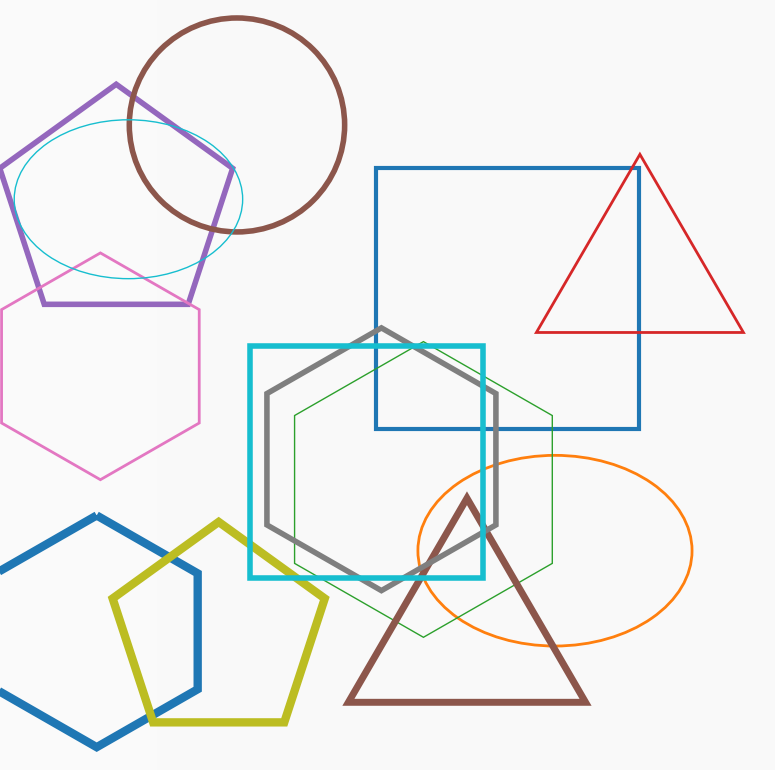[{"shape": "hexagon", "thickness": 3, "radius": 0.75, "center": [0.125, 0.18]}, {"shape": "square", "thickness": 1.5, "radius": 0.85, "center": [0.654, 0.612]}, {"shape": "oval", "thickness": 1, "radius": 0.88, "center": [0.716, 0.285]}, {"shape": "hexagon", "thickness": 0.5, "radius": 0.96, "center": [0.546, 0.364]}, {"shape": "triangle", "thickness": 1, "radius": 0.77, "center": [0.826, 0.645]}, {"shape": "pentagon", "thickness": 2, "radius": 0.79, "center": [0.15, 0.733]}, {"shape": "circle", "thickness": 2, "radius": 0.69, "center": [0.306, 0.838]}, {"shape": "triangle", "thickness": 2.5, "radius": 0.88, "center": [0.603, 0.176]}, {"shape": "hexagon", "thickness": 1, "radius": 0.74, "center": [0.13, 0.524]}, {"shape": "hexagon", "thickness": 2, "radius": 0.85, "center": [0.492, 0.404]}, {"shape": "pentagon", "thickness": 3, "radius": 0.72, "center": [0.282, 0.178]}, {"shape": "oval", "thickness": 0.5, "radius": 0.74, "center": [0.166, 0.741]}, {"shape": "square", "thickness": 2, "radius": 0.75, "center": [0.473, 0.399]}]